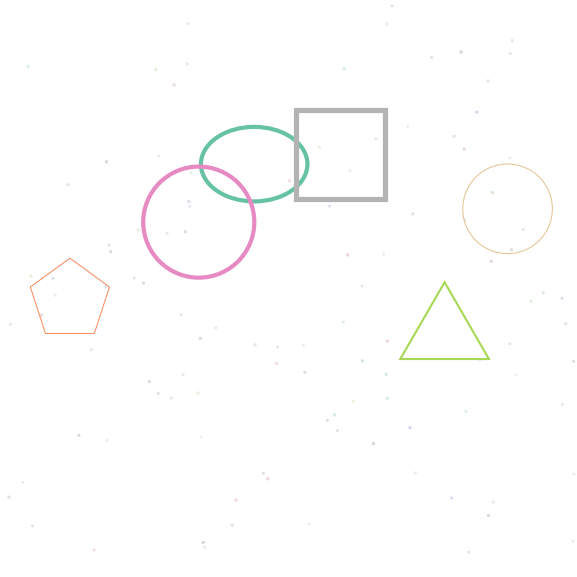[{"shape": "oval", "thickness": 2, "radius": 0.46, "center": [0.44, 0.715]}, {"shape": "pentagon", "thickness": 0.5, "radius": 0.36, "center": [0.121, 0.48]}, {"shape": "circle", "thickness": 2, "radius": 0.48, "center": [0.344, 0.615]}, {"shape": "triangle", "thickness": 1, "radius": 0.44, "center": [0.77, 0.422]}, {"shape": "circle", "thickness": 0.5, "radius": 0.39, "center": [0.879, 0.638]}, {"shape": "square", "thickness": 2.5, "radius": 0.39, "center": [0.59, 0.731]}]